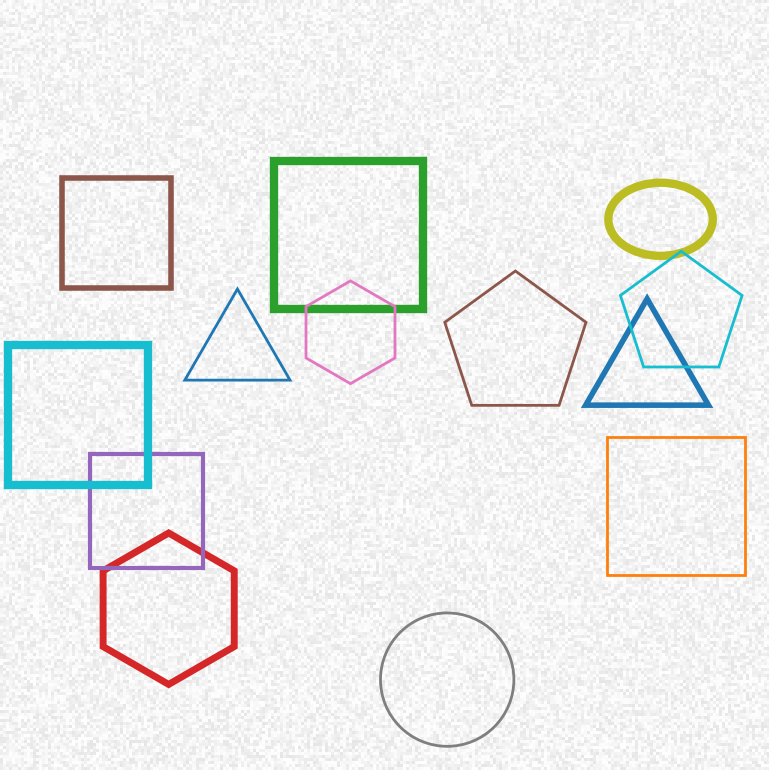[{"shape": "triangle", "thickness": 2, "radius": 0.46, "center": [0.84, 0.52]}, {"shape": "triangle", "thickness": 1, "radius": 0.39, "center": [0.308, 0.546]}, {"shape": "square", "thickness": 1, "radius": 0.45, "center": [0.878, 0.343]}, {"shape": "square", "thickness": 3, "radius": 0.48, "center": [0.453, 0.695]}, {"shape": "hexagon", "thickness": 2.5, "radius": 0.49, "center": [0.219, 0.209]}, {"shape": "square", "thickness": 1.5, "radius": 0.37, "center": [0.19, 0.336]}, {"shape": "square", "thickness": 2, "radius": 0.35, "center": [0.151, 0.697]}, {"shape": "pentagon", "thickness": 1, "radius": 0.48, "center": [0.669, 0.552]}, {"shape": "hexagon", "thickness": 1, "radius": 0.33, "center": [0.455, 0.568]}, {"shape": "circle", "thickness": 1, "radius": 0.43, "center": [0.581, 0.117]}, {"shape": "oval", "thickness": 3, "radius": 0.34, "center": [0.858, 0.715]}, {"shape": "square", "thickness": 3, "radius": 0.45, "center": [0.101, 0.461]}, {"shape": "pentagon", "thickness": 1, "radius": 0.42, "center": [0.885, 0.591]}]